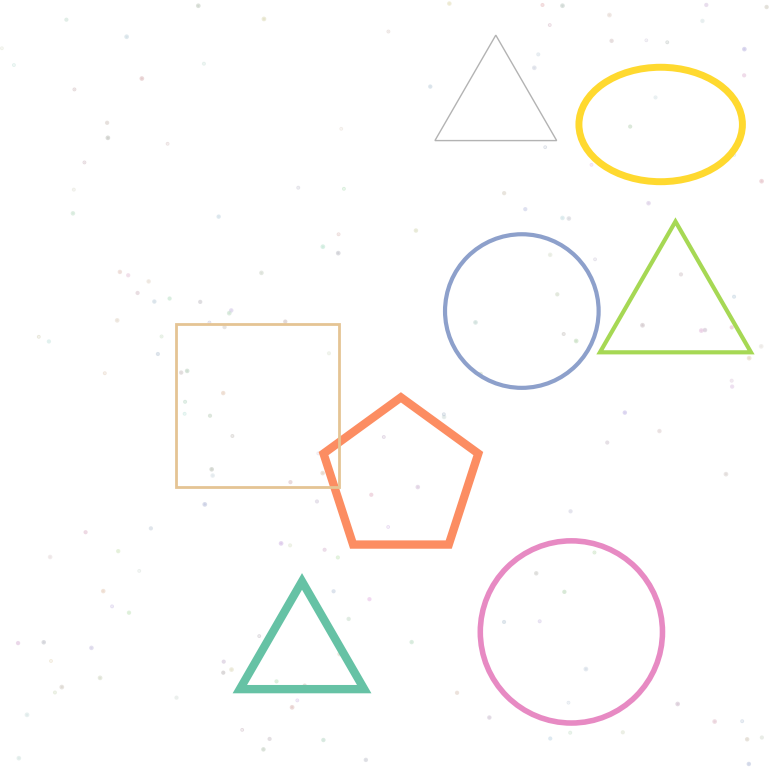[{"shape": "triangle", "thickness": 3, "radius": 0.47, "center": [0.392, 0.152]}, {"shape": "pentagon", "thickness": 3, "radius": 0.53, "center": [0.521, 0.378]}, {"shape": "circle", "thickness": 1.5, "radius": 0.5, "center": [0.678, 0.596]}, {"shape": "circle", "thickness": 2, "radius": 0.59, "center": [0.742, 0.179]}, {"shape": "triangle", "thickness": 1.5, "radius": 0.57, "center": [0.877, 0.599]}, {"shape": "oval", "thickness": 2.5, "radius": 0.53, "center": [0.858, 0.838]}, {"shape": "square", "thickness": 1, "radius": 0.53, "center": [0.334, 0.474]}, {"shape": "triangle", "thickness": 0.5, "radius": 0.46, "center": [0.644, 0.863]}]